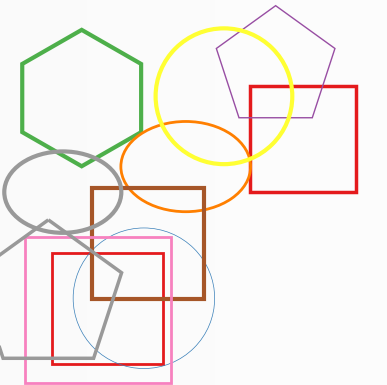[{"shape": "square", "thickness": 2, "radius": 0.72, "center": [0.278, 0.198]}, {"shape": "square", "thickness": 2.5, "radius": 0.69, "center": [0.782, 0.639]}, {"shape": "circle", "thickness": 0.5, "radius": 0.91, "center": [0.371, 0.225]}, {"shape": "hexagon", "thickness": 3, "radius": 0.89, "center": [0.211, 0.745]}, {"shape": "pentagon", "thickness": 1, "radius": 0.8, "center": [0.711, 0.824]}, {"shape": "oval", "thickness": 2, "radius": 0.84, "center": [0.479, 0.567]}, {"shape": "circle", "thickness": 3, "radius": 0.88, "center": [0.578, 0.75]}, {"shape": "square", "thickness": 3, "radius": 0.72, "center": [0.382, 0.368]}, {"shape": "square", "thickness": 2, "radius": 0.94, "center": [0.253, 0.195]}, {"shape": "pentagon", "thickness": 2.5, "radius": 0.99, "center": [0.125, 0.23]}, {"shape": "oval", "thickness": 3, "radius": 0.76, "center": [0.162, 0.501]}]